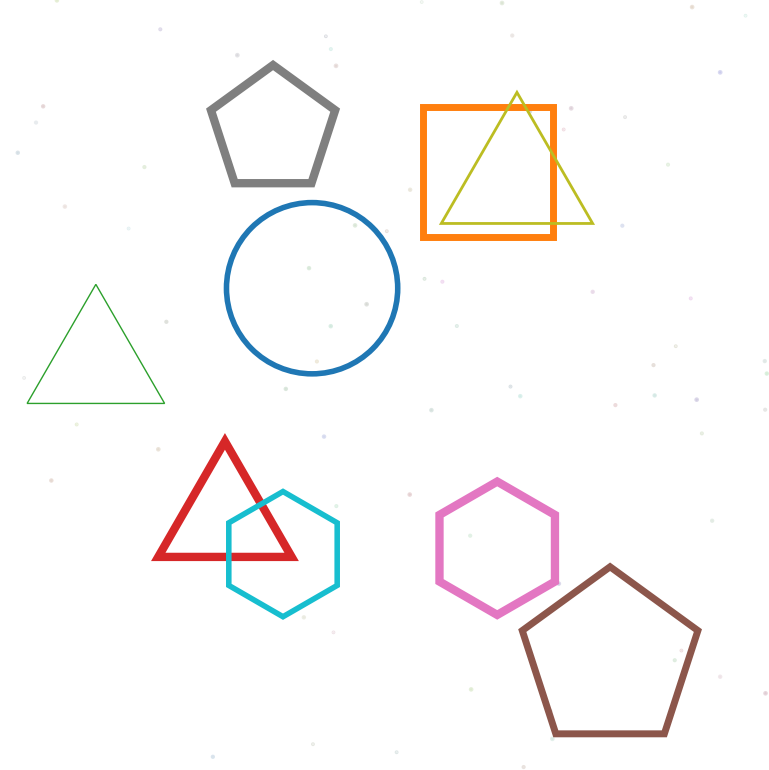[{"shape": "circle", "thickness": 2, "radius": 0.56, "center": [0.405, 0.626]}, {"shape": "square", "thickness": 2.5, "radius": 0.42, "center": [0.634, 0.777]}, {"shape": "triangle", "thickness": 0.5, "radius": 0.52, "center": [0.124, 0.528]}, {"shape": "triangle", "thickness": 3, "radius": 0.5, "center": [0.292, 0.327]}, {"shape": "pentagon", "thickness": 2.5, "radius": 0.6, "center": [0.792, 0.144]}, {"shape": "hexagon", "thickness": 3, "radius": 0.43, "center": [0.646, 0.288]}, {"shape": "pentagon", "thickness": 3, "radius": 0.42, "center": [0.355, 0.831]}, {"shape": "triangle", "thickness": 1, "radius": 0.57, "center": [0.671, 0.767]}, {"shape": "hexagon", "thickness": 2, "radius": 0.41, "center": [0.368, 0.28]}]